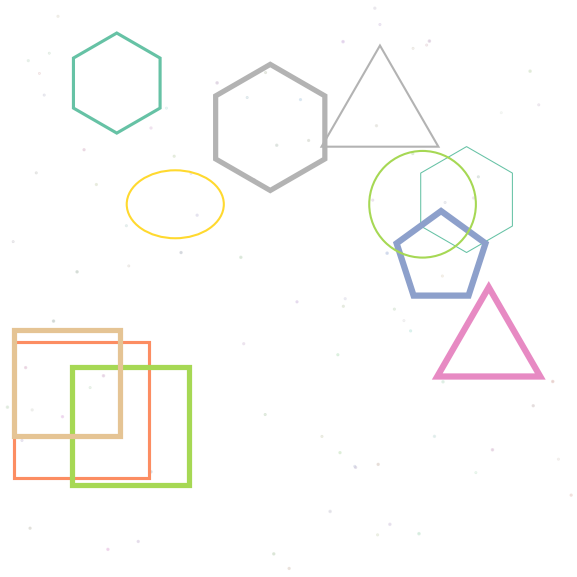[{"shape": "hexagon", "thickness": 1.5, "radius": 0.43, "center": [0.202, 0.855]}, {"shape": "hexagon", "thickness": 0.5, "radius": 0.46, "center": [0.808, 0.654]}, {"shape": "square", "thickness": 1.5, "radius": 0.59, "center": [0.141, 0.289]}, {"shape": "pentagon", "thickness": 3, "radius": 0.4, "center": [0.764, 0.553]}, {"shape": "triangle", "thickness": 3, "radius": 0.51, "center": [0.846, 0.399]}, {"shape": "circle", "thickness": 1, "radius": 0.46, "center": [0.732, 0.645]}, {"shape": "square", "thickness": 2.5, "radius": 0.51, "center": [0.225, 0.261]}, {"shape": "oval", "thickness": 1, "radius": 0.42, "center": [0.303, 0.645]}, {"shape": "square", "thickness": 2.5, "radius": 0.46, "center": [0.117, 0.337]}, {"shape": "triangle", "thickness": 1, "radius": 0.58, "center": [0.658, 0.804]}, {"shape": "hexagon", "thickness": 2.5, "radius": 0.55, "center": [0.468, 0.778]}]